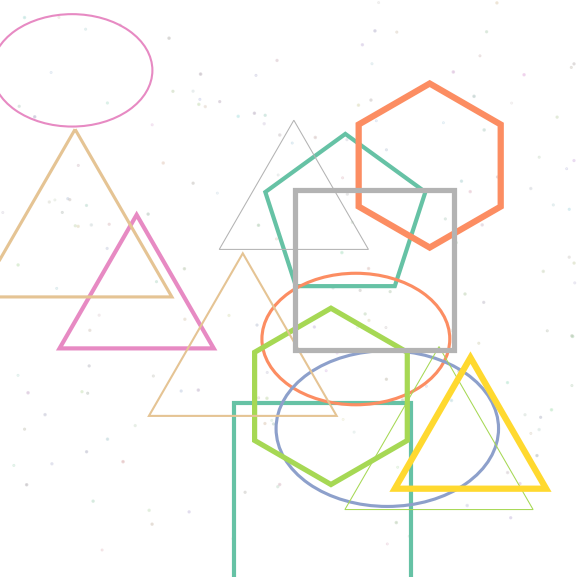[{"shape": "square", "thickness": 2, "radius": 0.77, "center": [0.559, 0.148]}, {"shape": "pentagon", "thickness": 2, "radius": 0.73, "center": [0.598, 0.622]}, {"shape": "oval", "thickness": 1.5, "radius": 0.81, "center": [0.616, 0.412]}, {"shape": "hexagon", "thickness": 3, "radius": 0.71, "center": [0.744, 0.713]}, {"shape": "oval", "thickness": 1.5, "radius": 0.96, "center": [0.671, 0.257]}, {"shape": "triangle", "thickness": 2, "radius": 0.77, "center": [0.237, 0.473]}, {"shape": "oval", "thickness": 1, "radius": 0.7, "center": [0.125, 0.877]}, {"shape": "hexagon", "thickness": 2.5, "radius": 0.76, "center": [0.573, 0.313]}, {"shape": "triangle", "thickness": 0.5, "radius": 0.94, "center": [0.76, 0.211]}, {"shape": "triangle", "thickness": 3, "radius": 0.76, "center": [0.815, 0.229]}, {"shape": "triangle", "thickness": 1.5, "radius": 0.97, "center": [0.13, 0.582]}, {"shape": "triangle", "thickness": 1, "radius": 0.94, "center": [0.42, 0.373]}, {"shape": "square", "thickness": 2.5, "radius": 0.69, "center": [0.648, 0.532]}, {"shape": "triangle", "thickness": 0.5, "radius": 0.75, "center": [0.509, 0.642]}]